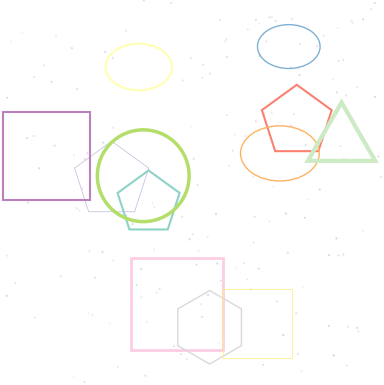[{"shape": "pentagon", "thickness": 1.5, "radius": 0.42, "center": [0.386, 0.473]}, {"shape": "oval", "thickness": 1.5, "radius": 0.43, "center": [0.36, 0.826]}, {"shape": "pentagon", "thickness": 0.5, "radius": 0.51, "center": [0.29, 0.532]}, {"shape": "pentagon", "thickness": 1.5, "radius": 0.48, "center": [0.771, 0.684]}, {"shape": "oval", "thickness": 1, "radius": 0.41, "center": [0.75, 0.879]}, {"shape": "oval", "thickness": 1, "radius": 0.51, "center": [0.727, 0.602]}, {"shape": "circle", "thickness": 2.5, "radius": 0.6, "center": [0.372, 0.544]}, {"shape": "square", "thickness": 2, "radius": 0.6, "center": [0.46, 0.21]}, {"shape": "hexagon", "thickness": 1, "radius": 0.48, "center": [0.544, 0.15]}, {"shape": "square", "thickness": 1.5, "radius": 0.57, "center": [0.121, 0.595]}, {"shape": "triangle", "thickness": 3, "radius": 0.51, "center": [0.887, 0.633]}, {"shape": "square", "thickness": 0.5, "radius": 0.45, "center": [0.668, 0.16]}]